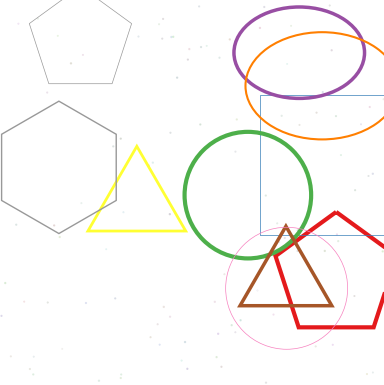[{"shape": "pentagon", "thickness": 3, "radius": 0.83, "center": [0.873, 0.284]}, {"shape": "square", "thickness": 0.5, "radius": 0.91, "center": [0.856, 0.572]}, {"shape": "circle", "thickness": 3, "radius": 0.82, "center": [0.644, 0.493]}, {"shape": "oval", "thickness": 2.5, "radius": 0.85, "center": [0.777, 0.863]}, {"shape": "oval", "thickness": 1.5, "radius": 0.99, "center": [0.837, 0.777]}, {"shape": "triangle", "thickness": 2, "radius": 0.73, "center": [0.355, 0.473]}, {"shape": "triangle", "thickness": 2.5, "radius": 0.69, "center": [0.743, 0.275]}, {"shape": "circle", "thickness": 0.5, "radius": 0.79, "center": [0.745, 0.251]}, {"shape": "hexagon", "thickness": 1, "radius": 0.86, "center": [0.153, 0.565]}, {"shape": "pentagon", "thickness": 0.5, "radius": 0.7, "center": [0.209, 0.896]}]